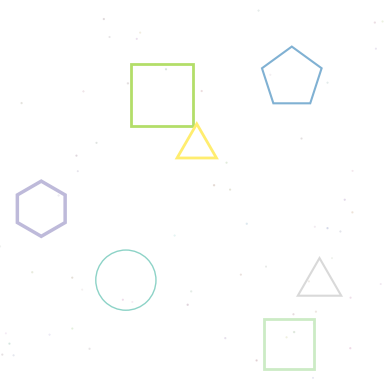[{"shape": "circle", "thickness": 1, "radius": 0.39, "center": [0.327, 0.272]}, {"shape": "hexagon", "thickness": 2.5, "radius": 0.36, "center": [0.107, 0.458]}, {"shape": "pentagon", "thickness": 1.5, "radius": 0.41, "center": [0.758, 0.798]}, {"shape": "square", "thickness": 2, "radius": 0.4, "center": [0.421, 0.754]}, {"shape": "triangle", "thickness": 1.5, "radius": 0.33, "center": [0.83, 0.264]}, {"shape": "square", "thickness": 2, "radius": 0.33, "center": [0.75, 0.106]}, {"shape": "triangle", "thickness": 2, "radius": 0.3, "center": [0.511, 0.619]}]